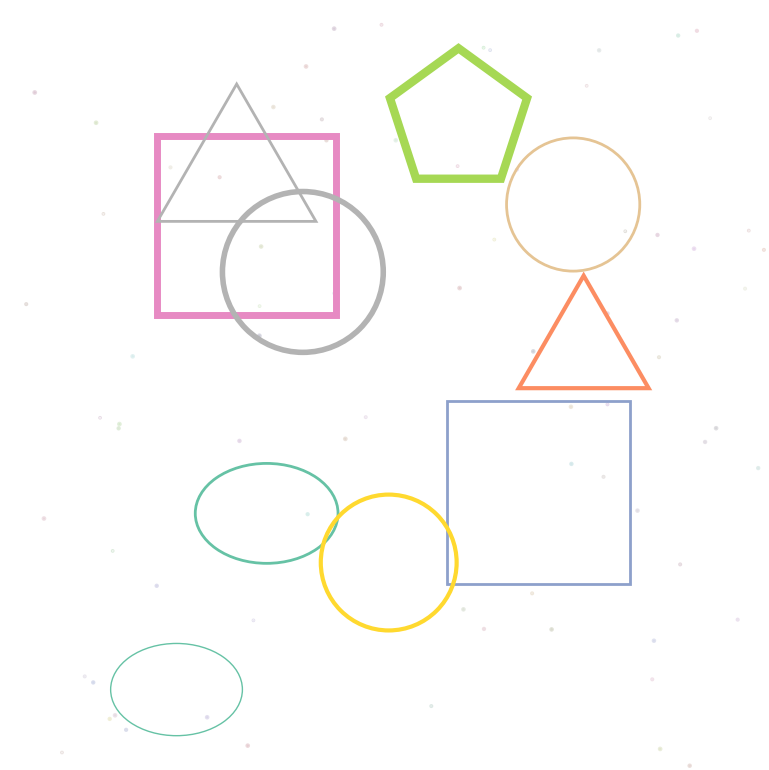[{"shape": "oval", "thickness": 0.5, "radius": 0.43, "center": [0.229, 0.104]}, {"shape": "oval", "thickness": 1, "radius": 0.46, "center": [0.346, 0.333]}, {"shape": "triangle", "thickness": 1.5, "radius": 0.49, "center": [0.758, 0.545]}, {"shape": "square", "thickness": 1, "radius": 0.6, "center": [0.7, 0.36]}, {"shape": "square", "thickness": 2.5, "radius": 0.58, "center": [0.32, 0.707]}, {"shape": "pentagon", "thickness": 3, "radius": 0.47, "center": [0.595, 0.844]}, {"shape": "circle", "thickness": 1.5, "radius": 0.44, "center": [0.505, 0.269]}, {"shape": "circle", "thickness": 1, "radius": 0.43, "center": [0.744, 0.734]}, {"shape": "circle", "thickness": 2, "radius": 0.52, "center": [0.393, 0.647]}, {"shape": "triangle", "thickness": 1, "radius": 0.59, "center": [0.307, 0.772]}]